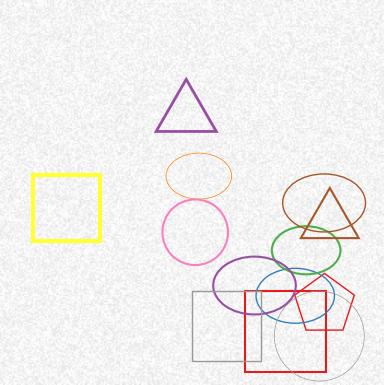[{"shape": "square", "thickness": 1.5, "radius": 0.53, "center": [0.741, 0.138]}, {"shape": "pentagon", "thickness": 1, "radius": 0.41, "center": [0.843, 0.208]}, {"shape": "oval", "thickness": 1, "radius": 0.51, "center": [0.767, 0.232]}, {"shape": "oval", "thickness": 1.5, "radius": 0.45, "center": [0.795, 0.35]}, {"shape": "triangle", "thickness": 2, "radius": 0.45, "center": [0.484, 0.704]}, {"shape": "oval", "thickness": 1.5, "radius": 0.54, "center": [0.661, 0.258]}, {"shape": "oval", "thickness": 0.5, "radius": 0.43, "center": [0.516, 0.543]}, {"shape": "square", "thickness": 3, "radius": 0.43, "center": [0.173, 0.46]}, {"shape": "oval", "thickness": 1, "radius": 0.54, "center": [0.842, 0.473]}, {"shape": "triangle", "thickness": 1.5, "radius": 0.43, "center": [0.857, 0.425]}, {"shape": "circle", "thickness": 1.5, "radius": 0.43, "center": [0.507, 0.397]}, {"shape": "circle", "thickness": 0.5, "radius": 0.58, "center": [0.829, 0.127]}, {"shape": "square", "thickness": 1, "radius": 0.45, "center": [0.588, 0.153]}]